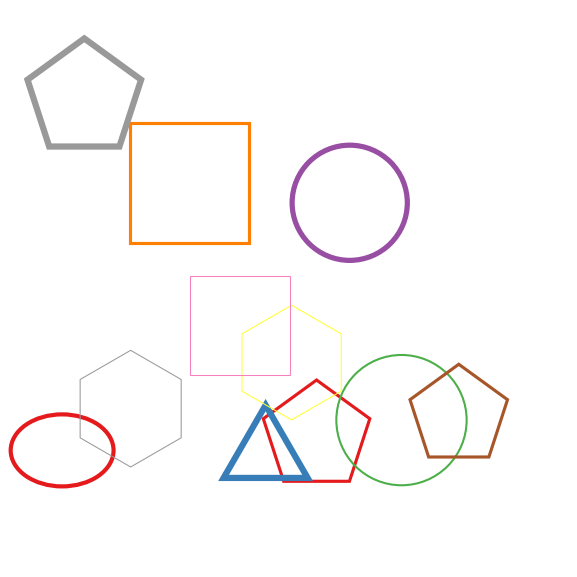[{"shape": "pentagon", "thickness": 1.5, "radius": 0.48, "center": [0.548, 0.244]}, {"shape": "oval", "thickness": 2, "radius": 0.45, "center": [0.108, 0.219]}, {"shape": "triangle", "thickness": 3, "radius": 0.42, "center": [0.46, 0.214]}, {"shape": "circle", "thickness": 1, "radius": 0.56, "center": [0.695, 0.272]}, {"shape": "circle", "thickness": 2.5, "radius": 0.5, "center": [0.606, 0.648]}, {"shape": "square", "thickness": 1.5, "radius": 0.52, "center": [0.328, 0.683]}, {"shape": "hexagon", "thickness": 0.5, "radius": 0.5, "center": [0.505, 0.371]}, {"shape": "pentagon", "thickness": 1.5, "radius": 0.44, "center": [0.794, 0.28]}, {"shape": "square", "thickness": 0.5, "radius": 0.43, "center": [0.416, 0.436]}, {"shape": "hexagon", "thickness": 0.5, "radius": 0.51, "center": [0.226, 0.292]}, {"shape": "pentagon", "thickness": 3, "radius": 0.52, "center": [0.146, 0.829]}]